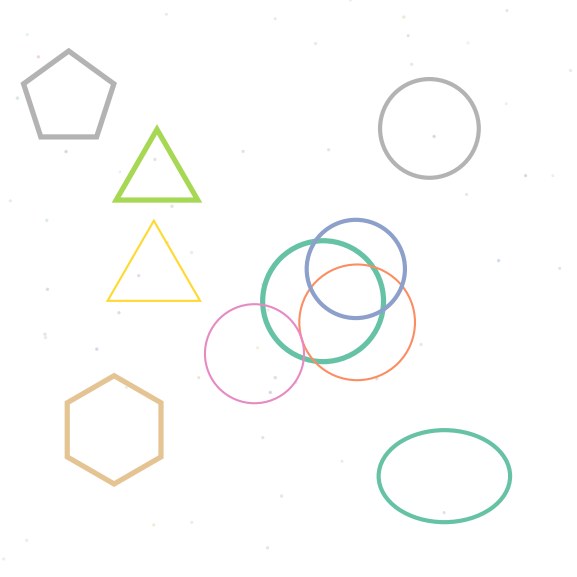[{"shape": "circle", "thickness": 2.5, "radius": 0.52, "center": [0.559, 0.478]}, {"shape": "oval", "thickness": 2, "radius": 0.57, "center": [0.769, 0.175]}, {"shape": "circle", "thickness": 1, "radius": 0.5, "center": [0.618, 0.441]}, {"shape": "circle", "thickness": 2, "radius": 0.43, "center": [0.616, 0.533]}, {"shape": "circle", "thickness": 1, "radius": 0.43, "center": [0.441, 0.387]}, {"shape": "triangle", "thickness": 2.5, "radius": 0.41, "center": [0.272, 0.694]}, {"shape": "triangle", "thickness": 1, "radius": 0.46, "center": [0.266, 0.524]}, {"shape": "hexagon", "thickness": 2.5, "radius": 0.47, "center": [0.198, 0.255]}, {"shape": "pentagon", "thickness": 2.5, "radius": 0.41, "center": [0.119, 0.829]}, {"shape": "circle", "thickness": 2, "radius": 0.43, "center": [0.744, 0.777]}]